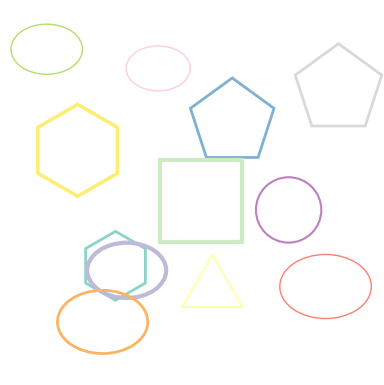[{"shape": "hexagon", "thickness": 2, "radius": 0.45, "center": [0.3, 0.31]}, {"shape": "triangle", "thickness": 1.5, "radius": 0.45, "center": [0.552, 0.248]}, {"shape": "oval", "thickness": 3, "radius": 0.51, "center": [0.329, 0.298]}, {"shape": "oval", "thickness": 1, "radius": 0.59, "center": [0.846, 0.256]}, {"shape": "pentagon", "thickness": 2, "radius": 0.57, "center": [0.603, 0.683]}, {"shape": "oval", "thickness": 2, "radius": 0.59, "center": [0.267, 0.164]}, {"shape": "oval", "thickness": 1, "radius": 0.46, "center": [0.121, 0.872]}, {"shape": "oval", "thickness": 1, "radius": 0.42, "center": [0.411, 0.822]}, {"shape": "pentagon", "thickness": 2, "radius": 0.59, "center": [0.879, 0.768]}, {"shape": "circle", "thickness": 1.5, "radius": 0.42, "center": [0.75, 0.455]}, {"shape": "square", "thickness": 3, "radius": 0.53, "center": [0.522, 0.479]}, {"shape": "hexagon", "thickness": 2.5, "radius": 0.6, "center": [0.202, 0.61]}]